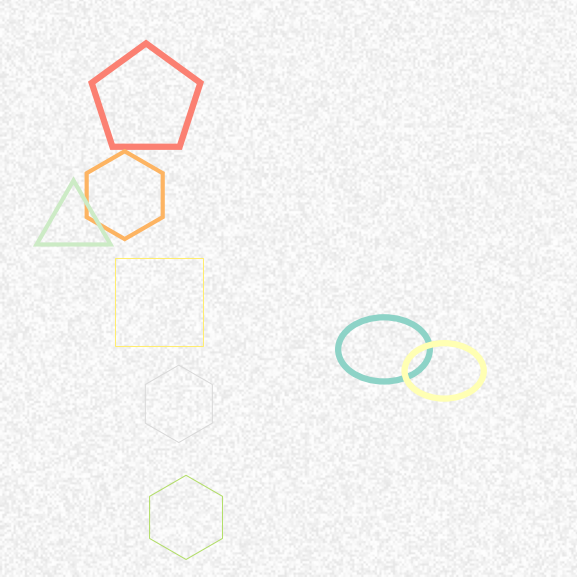[{"shape": "oval", "thickness": 3, "radius": 0.4, "center": [0.665, 0.394]}, {"shape": "oval", "thickness": 3, "radius": 0.34, "center": [0.769, 0.357]}, {"shape": "pentagon", "thickness": 3, "radius": 0.49, "center": [0.253, 0.825]}, {"shape": "hexagon", "thickness": 2, "radius": 0.38, "center": [0.216, 0.661]}, {"shape": "hexagon", "thickness": 0.5, "radius": 0.36, "center": [0.322, 0.103]}, {"shape": "hexagon", "thickness": 0.5, "radius": 0.34, "center": [0.31, 0.3]}, {"shape": "triangle", "thickness": 2, "radius": 0.37, "center": [0.127, 0.613]}, {"shape": "square", "thickness": 0.5, "radius": 0.38, "center": [0.276, 0.476]}]